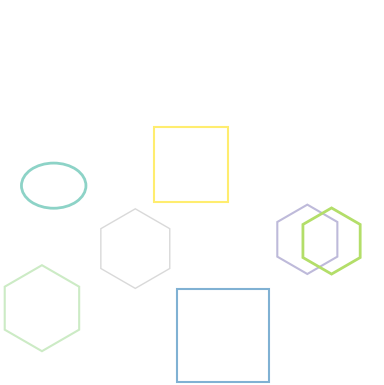[{"shape": "oval", "thickness": 2, "radius": 0.42, "center": [0.139, 0.518]}, {"shape": "hexagon", "thickness": 1.5, "radius": 0.45, "center": [0.798, 0.378]}, {"shape": "square", "thickness": 1.5, "radius": 0.6, "center": [0.58, 0.128]}, {"shape": "hexagon", "thickness": 2, "radius": 0.43, "center": [0.861, 0.374]}, {"shape": "hexagon", "thickness": 1, "radius": 0.52, "center": [0.351, 0.354]}, {"shape": "hexagon", "thickness": 1.5, "radius": 0.56, "center": [0.109, 0.199]}, {"shape": "square", "thickness": 1.5, "radius": 0.48, "center": [0.497, 0.573]}]